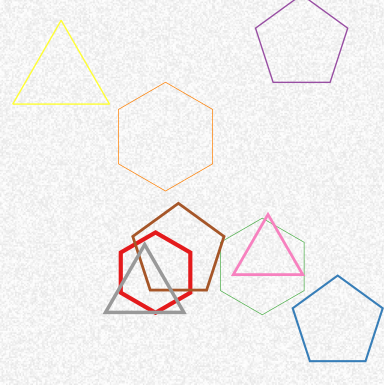[{"shape": "hexagon", "thickness": 3, "radius": 0.52, "center": [0.404, 0.292]}, {"shape": "pentagon", "thickness": 1.5, "radius": 0.61, "center": [0.877, 0.161]}, {"shape": "hexagon", "thickness": 0.5, "radius": 0.63, "center": [0.681, 0.308]}, {"shape": "pentagon", "thickness": 1, "radius": 0.63, "center": [0.783, 0.888]}, {"shape": "hexagon", "thickness": 0.5, "radius": 0.71, "center": [0.43, 0.645]}, {"shape": "triangle", "thickness": 1, "radius": 0.73, "center": [0.159, 0.802]}, {"shape": "pentagon", "thickness": 2, "radius": 0.62, "center": [0.463, 0.347]}, {"shape": "triangle", "thickness": 2, "radius": 0.52, "center": [0.696, 0.339]}, {"shape": "triangle", "thickness": 2.5, "radius": 0.59, "center": [0.376, 0.247]}]